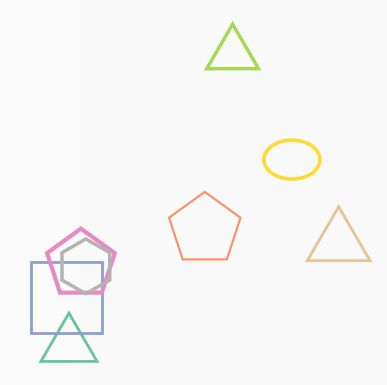[{"shape": "triangle", "thickness": 2, "radius": 0.42, "center": [0.178, 0.103]}, {"shape": "pentagon", "thickness": 1.5, "radius": 0.48, "center": [0.528, 0.405]}, {"shape": "square", "thickness": 2, "radius": 0.46, "center": [0.172, 0.228]}, {"shape": "pentagon", "thickness": 3, "radius": 0.46, "center": [0.209, 0.314]}, {"shape": "triangle", "thickness": 2.5, "radius": 0.39, "center": [0.6, 0.86]}, {"shape": "oval", "thickness": 2.5, "radius": 0.36, "center": [0.753, 0.585]}, {"shape": "triangle", "thickness": 2, "radius": 0.47, "center": [0.874, 0.37]}, {"shape": "hexagon", "thickness": 2.5, "radius": 0.36, "center": [0.222, 0.308]}]